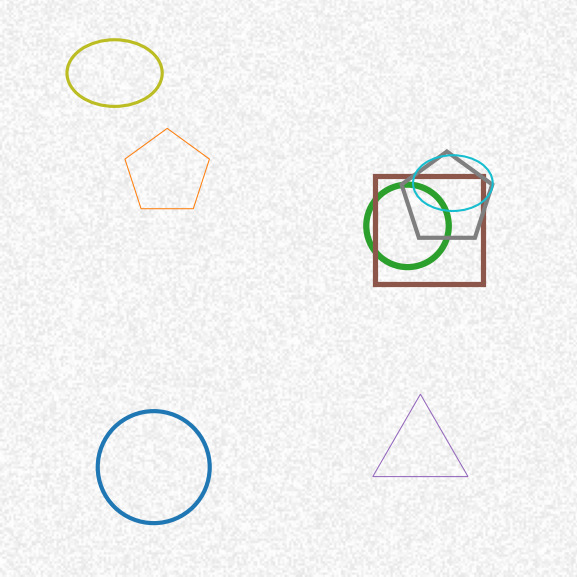[{"shape": "circle", "thickness": 2, "radius": 0.48, "center": [0.266, 0.19]}, {"shape": "pentagon", "thickness": 0.5, "radius": 0.38, "center": [0.29, 0.7]}, {"shape": "circle", "thickness": 3, "radius": 0.36, "center": [0.706, 0.608]}, {"shape": "triangle", "thickness": 0.5, "radius": 0.48, "center": [0.728, 0.221]}, {"shape": "square", "thickness": 2.5, "radius": 0.47, "center": [0.743, 0.601]}, {"shape": "pentagon", "thickness": 2, "radius": 0.41, "center": [0.774, 0.654]}, {"shape": "oval", "thickness": 1.5, "radius": 0.41, "center": [0.198, 0.873]}, {"shape": "oval", "thickness": 1, "radius": 0.34, "center": [0.784, 0.682]}]